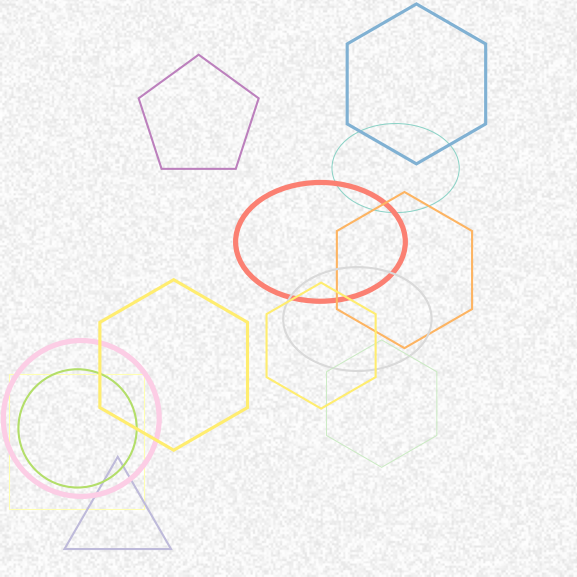[{"shape": "oval", "thickness": 0.5, "radius": 0.55, "center": [0.685, 0.708]}, {"shape": "square", "thickness": 0.5, "radius": 0.59, "center": [0.132, 0.234]}, {"shape": "triangle", "thickness": 1, "radius": 0.53, "center": [0.204, 0.102]}, {"shape": "oval", "thickness": 2.5, "radius": 0.73, "center": [0.555, 0.58]}, {"shape": "hexagon", "thickness": 1.5, "radius": 0.69, "center": [0.721, 0.854]}, {"shape": "hexagon", "thickness": 1, "radius": 0.68, "center": [0.7, 0.532]}, {"shape": "circle", "thickness": 1, "radius": 0.51, "center": [0.134, 0.257]}, {"shape": "circle", "thickness": 2.5, "radius": 0.67, "center": [0.141, 0.275]}, {"shape": "oval", "thickness": 1, "radius": 0.64, "center": [0.619, 0.447]}, {"shape": "pentagon", "thickness": 1, "radius": 0.55, "center": [0.344, 0.795]}, {"shape": "hexagon", "thickness": 0.5, "radius": 0.55, "center": [0.661, 0.3]}, {"shape": "hexagon", "thickness": 1, "radius": 0.55, "center": [0.556, 0.401]}, {"shape": "hexagon", "thickness": 1.5, "radius": 0.74, "center": [0.301, 0.367]}]